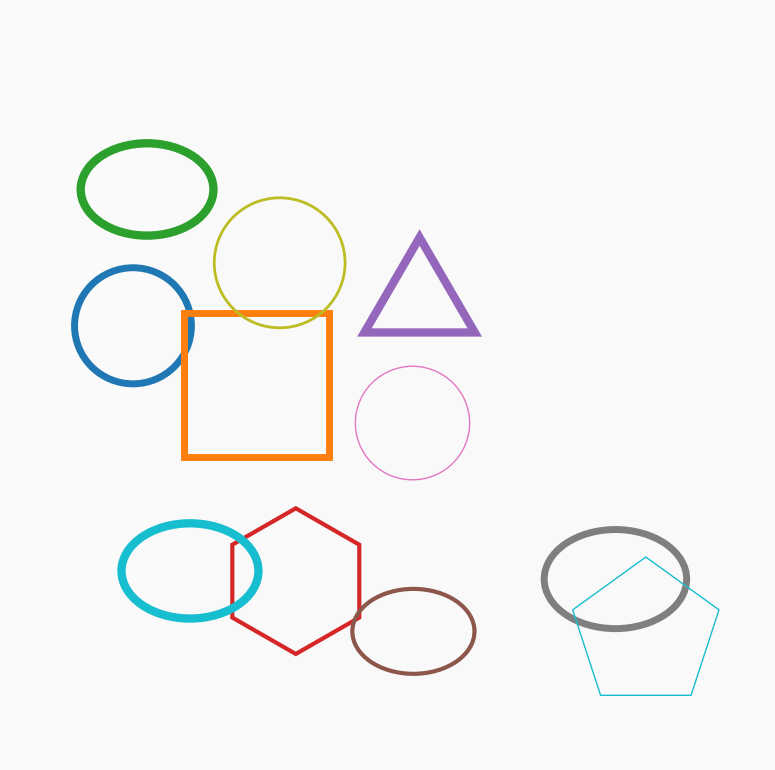[{"shape": "circle", "thickness": 2.5, "radius": 0.38, "center": [0.172, 0.577]}, {"shape": "square", "thickness": 2.5, "radius": 0.47, "center": [0.33, 0.5]}, {"shape": "oval", "thickness": 3, "radius": 0.43, "center": [0.19, 0.754]}, {"shape": "hexagon", "thickness": 1.5, "radius": 0.47, "center": [0.382, 0.245]}, {"shape": "triangle", "thickness": 3, "radius": 0.41, "center": [0.541, 0.609]}, {"shape": "oval", "thickness": 1.5, "radius": 0.39, "center": [0.533, 0.18]}, {"shape": "circle", "thickness": 0.5, "radius": 0.37, "center": [0.532, 0.451]}, {"shape": "oval", "thickness": 2.5, "radius": 0.46, "center": [0.794, 0.248]}, {"shape": "circle", "thickness": 1, "radius": 0.42, "center": [0.361, 0.659]}, {"shape": "oval", "thickness": 3, "radius": 0.44, "center": [0.245, 0.259]}, {"shape": "pentagon", "thickness": 0.5, "radius": 0.5, "center": [0.833, 0.177]}]